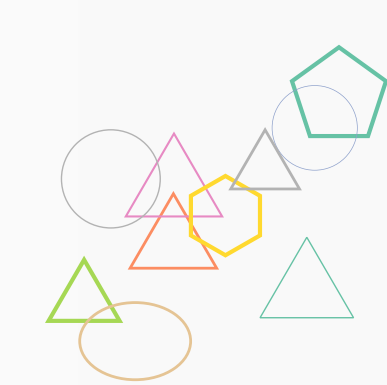[{"shape": "pentagon", "thickness": 3, "radius": 0.64, "center": [0.875, 0.75]}, {"shape": "triangle", "thickness": 1, "radius": 0.7, "center": [0.792, 0.244]}, {"shape": "triangle", "thickness": 2, "radius": 0.64, "center": [0.447, 0.368]}, {"shape": "circle", "thickness": 0.5, "radius": 0.55, "center": [0.812, 0.668]}, {"shape": "triangle", "thickness": 1.5, "radius": 0.72, "center": [0.449, 0.51]}, {"shape": "triangle", "thickness": 3, "radius": 0.53, "center": [0.217, 0.219]}, {"shape": "hexagon", "thickness": 3, "radius": 0.51, "center": [0.582, 0.44]}, {"shape": "oval", "thickness": 2, "radius": 0.72, "center": [0.349, 0.114]}, {"shape": "triangle", "thickness": 2, "radius": 0.51, "center": [0.684, 0.56]}, {"shape": "circle", "thickness": 1, "radius": 0.64, "center": [0.286, 0.535]}]